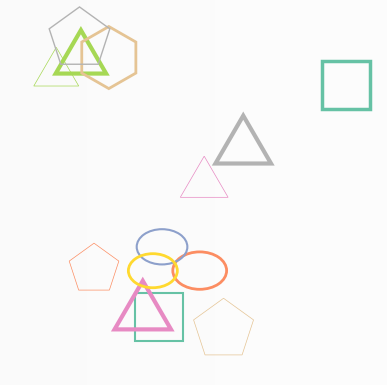[{"shape": "square", "thickness": 1.5, "radius": 0.31, "center": [0.41, 0.177]}, {"shape": "square", "thickness": 2.5, "radius": 0.31, "center": [0.893, 0.78]}, {"shape": "oval", "thickness": 2, "radius": 0.35, "center": [0.515, 0.297]}, {"shape": "pentagon", "thickness": 0.5, "radius": 0.34, "center": [0.243, 0.301]}, {"shape": "oval", "thickness": 1.5, "radius": 0.33, "center": [0.418, 0.359]}, {"shape": "triangle", "thickness": 3, "radius": 0.42, "center": [0.368, 0.186]}, {"shape": "triangle", "thickness": 0.5, "radius": 0.36, "center": [0.527, 0.523]}, {"shape": "triangle", "thickness": 3, "radius": 0.38, "center": [0.209, 0.847]}, {"shape": "triangle", "thickness": 0.5, "radius": 0.33, "center": [0.145, 0.81]}, {"shape": "oval", "thickness": 2, "radius": 0.32, "center": [0.394, 0.297]}, {"shape": "pentagon", "thickness": 0.5, "radius": 0.41, "center": [0.577, 0.144]}, {"shape": "hexagon", "thickness": 2, "radius": 0.4, "center": [0.281, 0.851]}, {"shape": "triangle", "thickness": 3, "radius": 0.41, "center": [0.628, 0.617]}, {"shape": "pentagon", "thickness": 1, "radius": 0.41, "center": [0.205, 0.9]}]